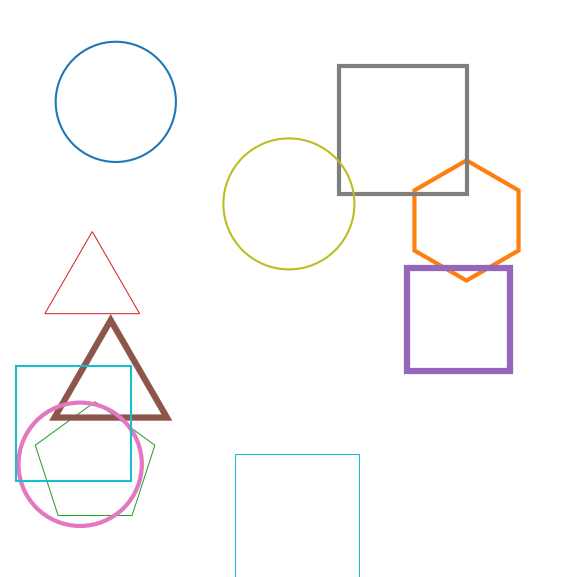[{"shape": "circle", "thickness": 1, "radius": 0.52, "center": [0.2, 0.823]}, {"shape": "hexagon", "thickness": 2, "radius": 0.52, "center": [0.808, 0.617]}, {"shape": "pentagon", "thickness": 0.5, "radius": 0.54, "center": [0.165, 0.195]}, {"shape": "triangle", "thickness": 0.5, "radius": 0.47, "center": [0.16, 0.503]}, {"shape": "square", "thickness": 3, "radius": 0.45, "center": [0.794, 0.446]}, {"shape": "triangle", "thickness": 3, "radius": 0.56, "center": [0.192, 0.332]}, {"shape": "circle", "thickness": 2, "radius": 0.53, "center": [0.139, 0.195]}, {"shape": "square", "thickness": 2, "radius": 0.55, "center": [0.698, 0.774]}, {"shape": "circle", "thickness": 1, "radius": 0.57, "center": [0.5, 0.646]}, {"shape": "square", "thickness": 1, "radius": 0.5, "center": [0.128, 0.265]}, {"shape": "square", "thickness": 0.5, "radius": 0.54, "center": [0.514, 0.105]}]